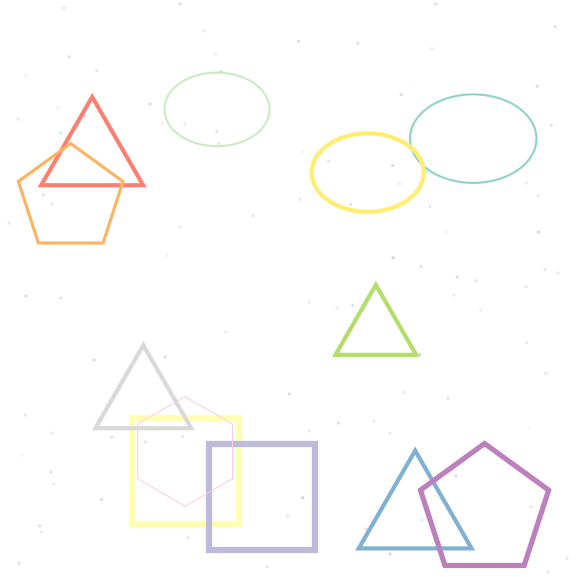[{"shape": "oval", "thickness": 1, "radius": 0.55, "center": [0.819, 0.759]}, {"shape": "square", "thickness": 3, "radius": 0.46, "center": [0.321, 0.183]}, {"shape": "square", "thickness": 3, "radius": 0.46, "center": [0.454, 0.138]}, {"shape": "triangle", "thickness": 2, "radius": 0.51, "center": [0.16, 0.729]}, {"shape": "triangle", "thickness": 2, "radius": 0.56, "center": [0.719, 0.106]}, {"shape": "pentagon", "thickness": 1.5, "radius": 0.48, "center": [0.122, 0.655]}, {"shape": "triangle", "thickness": 2, "radius": 0.4, "center": [0.651, 0.425]}, {"shape": "hexagon", "thickness": 0.5, "radius": 0.47, "center": [0.321, 0.217]}, {"shape": "triangle", "thickness": 2, "radius": 0.48, "center": [0.248, 0.306]}, {"shape": "pentagon", "thickness": 2.5, "radius": 0.58, "center": [0.839, 0.114]}, {"shape": "oval", "thickness": 1, "radius": 0.46, "center": [0.376, 0.81]}, {"shape": "oval", "thickness": 2, "radius": 0.49, "center": [0.637, 0.7]}]